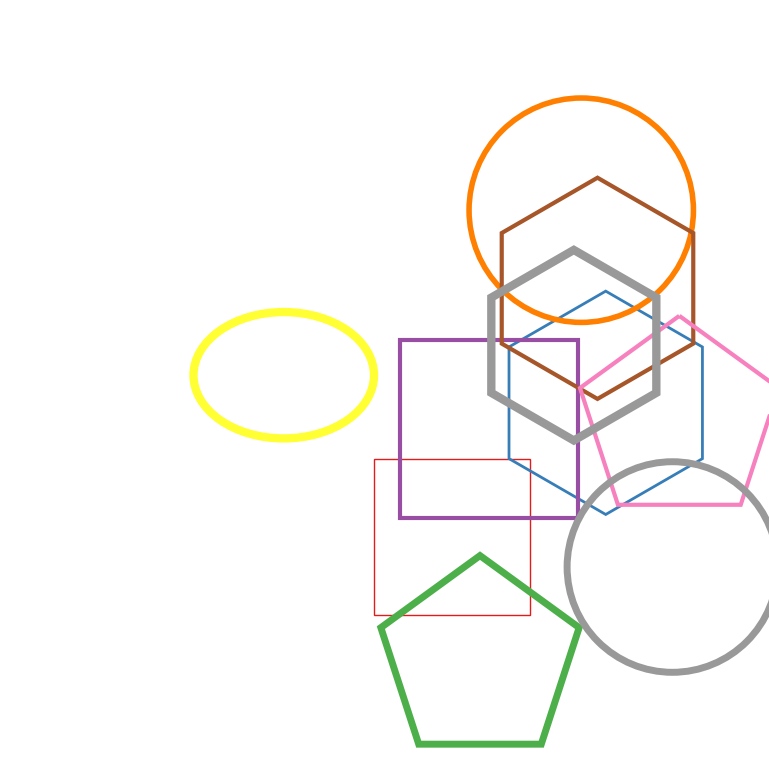[{"shape": "square", "thickness": 0.5, "radius": 0.51, "center": [0.587, 0.302]}, {"shape": "hexagon", "thickness": 1, "radius": 0.73, "center": [0.787, 0.477]}, {"shape": "pentagon", "thickness": 2.5, "radius": 0.68, "center": [0.623, 0.143]}, {"shape": "square", "thickness": 1.5, "radius": 0.58, "center": [0.635, 0.443]}, {"shape": "circle", "thickness": 2, "radius": 0.73, "center": [0.755, 0.727]}, {"shape": "oval", "thickness": 3, "radius": 0.59, "center": [0.369, 0.513]}, {"shape": "hexagon", "thickness": 1.5, "radius": 0.72, "center": [0.776, 0.626]}, {"shape": "pentagon", "thickness": 1.5, "radius": 0.68, "center": [0.882, 0.454]}, {"shape": "circle", "thickness": 2.5, "radius": 0.68, "center": [0.873, 0.264]}, {"shape": "hexagon", "thickness": 3, "radius": 0.62, "center": [0.745, 0.552]}]